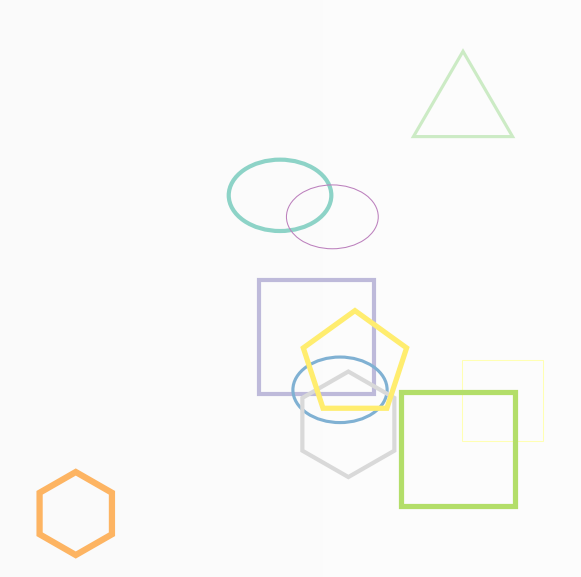[{"shape": "oval", "thickness": 2, "radius": 0.44, "center": [0.482, 0.661]}, {"shape": "square", "thickness": 0.5, "radius": 0.35, "center": [0.865, 0.306]}, {"shape": "square", "thickness": 2, "radius": 0.49, "center": [0.545, 0.416]}, {"shape": "oval", "thickness": 1.5, "radius": 0.41, "center": [0.585, 0.324]}, {"shape": "hexagon", "thickness": 3, "radius": 0.36, "center": [0.13, 0.11]}, {"shape": "square", "thickness": 2.5, "radius": 0.49, "center": [0.788, 0.222]}, {"shape": "hexagon", "thickness": 2, "radius": 0.46, "center": [0.599, 0.264]}, {"shape": "oval", "thickness": 0.5, "radius": 0.39, "center": [0.572, 0.624]}, {"shape": "triangle", "thickness": 1.5, "radius": 0.49, "center": [0.797, 0.812]}, {"shape": "pentagon", "thickness": 2.5, "radius": 0.47, "center": [0.611, 0.368]}]